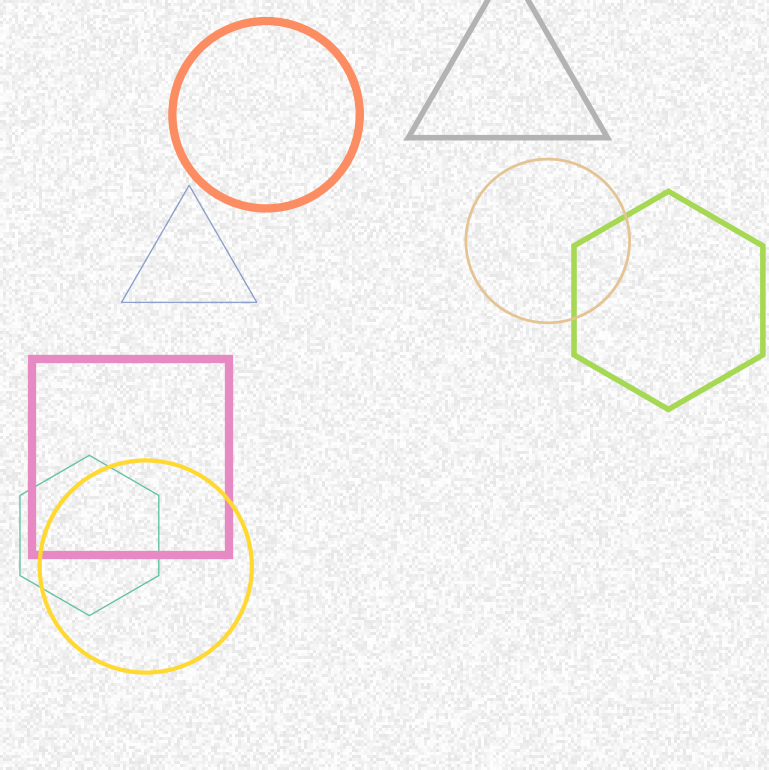[{"shape": "hexagon", "thickness": 0.5, "radius": 0.52, "center": [0.116, 0.305]}, {"shape": "circle", "thickness": 3, "radius": 0.61, "center": [0.346, 0.851]}, {"shape": "triangle", "thickness": 0.5, "radius": 0.51, "center": [0.246, 0.658]}, {"shape": "square", "thickness": 3, "radius": 0.64, "center": [0.169, 0.406]}, {"shape": "hexagon", "thickness": 2, "radius": 0.71, "center": [0.868, 0.61]}, {"shape": "circle", "thickness": 1.5, "radius": 0.69, "center": [0.189, 0.264]}, {"shape": "circle", "thickness": 1, "radius": 0.53, "center": [0.711, 0.687]}, {"shape": "triangle", "thickness": 2, "radius": 0.75, "center": [0.66, 0.896]}]